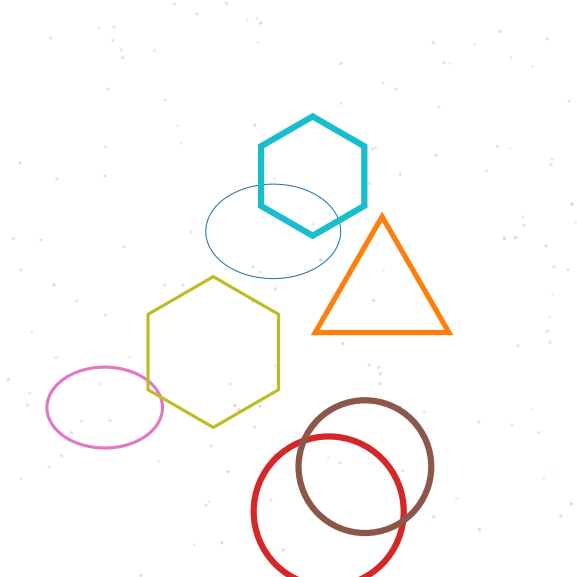[{"shape": "oval", "thickness": 0.5, "radius": 0.58, "center": [0.473, 0.598]}, {"shape": "triangle", "thickness": 2.5, "radius": 0.67, "center": [0.662, 0.49]}, {"shape": "circle", "thickness": 3, "radius": 0.65, "center": [0.569, 0.113]}, {"shape": "circle", "thickness": 3, "radius": 0.57, "center": [0.632, 0.191]}, {"shape": "oval", "thickness": 1.5, "radius": 0.5, "center": [0.181, 0.293]}, {"shape": "hexagon", "thickness": 1.5, "radius": 0.65, "center": [0.369, 0.39]}, {"shape": "hexagon", "thickness": 3, "radius": 0.52, "center": [0.541, 0.694]}]